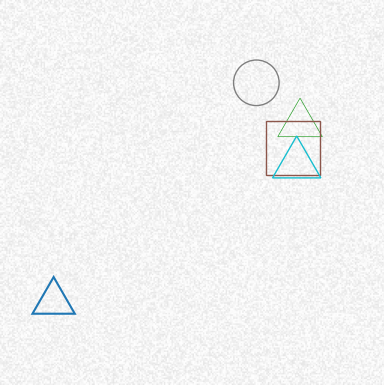[{"shape": "triangle", "thickness": 1.5, "radius": 0.32, "center": [0.139, 0.217]}, {"shape": "triangle", "thickness": 0.5, "radius": 0.33, "center": [0.779, 0.678]}, {"shape": "square", "thickness": 1, "radius": 0.35, "center": [0.762, 0.617]}, {"shape": "circle", "thickness": 1, "radius": 0.3, "center": [0.666, 0.785]}, {"shape": "triangle", "thickness": 1, "radius": 0.36, "center": [0.771, 0.574]}]